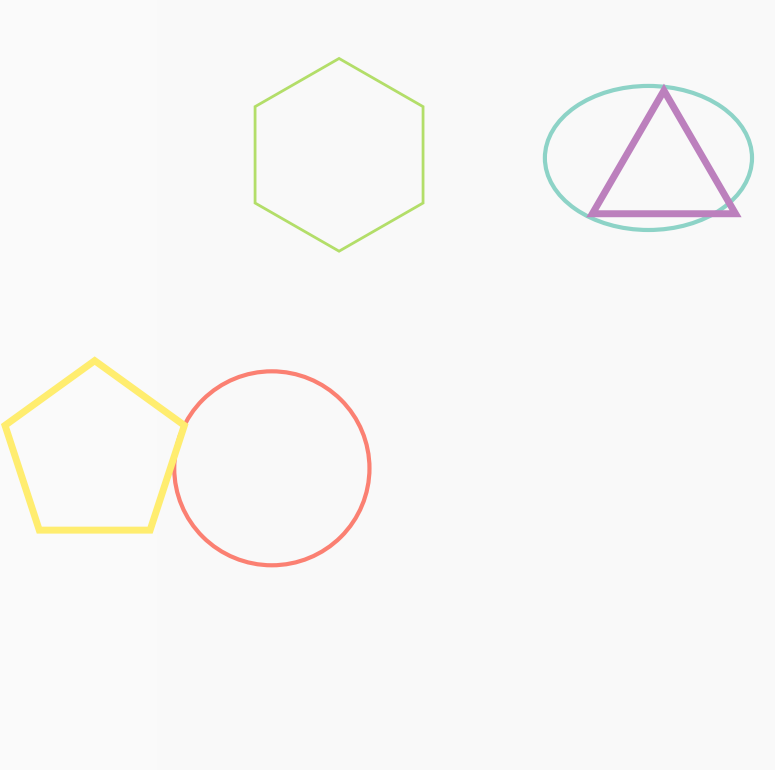[{"shape": "oval", "thickness": 1.5, "radius": 0.67, "center": [0.837, 0.795]}, {"shape": "circle", "thickness": 1.5, "radius": 0.63, "center": [0.351, 0.392]}, {"shape": "hexagon", "thickness": 1, "radius": 0.63, "center": [0.437, 0.799]}, {"shape": "triangle", "thickness": 2.5, "radius": 0.53, "center": [0.857, 0.776]}, {"shape": "pentagon", "thickness": 2.5, "radius": 0.61, "center": [0.122, 0.41]}]